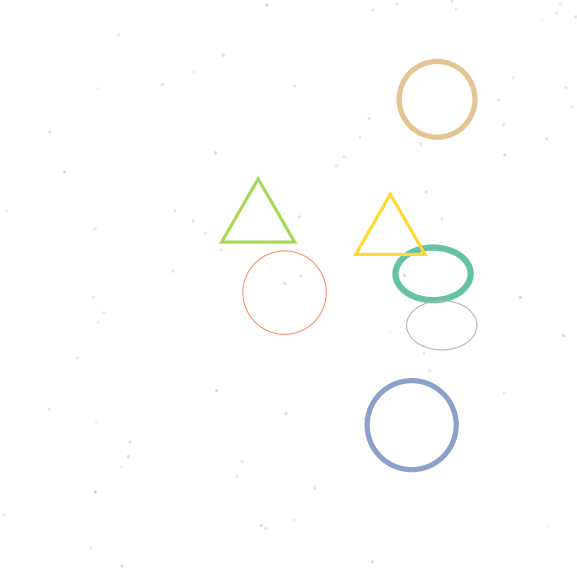[{"shape": "oval", "thickness": 3, "radius": 0.33, "center": [0.75, 0.525]}, {"shape": "circle", "thickness": 0.5, "radius": 0.36, "center": [0.493, 0.492]}, {"shape": "circle", "thickness": 2.5, "radius": 0.39, "center": [0.713, 0.263]}, {"shape": "triangle", "thickness": 1.5, "radius": 0.36, "center": [0.447, 0.616]}, {"shape": "triangle", "thickness": 1.5, "radius": 0.35, "center": [0.676, 0.593]}, {"shape": "circle", "thickness": 2.5, "radius": 0.33, "center": [0.757, 0.827]}, {"shape": "oval", "thickness": 0.5, "radius": 0.3, "center": [0.765, 0.436]}]